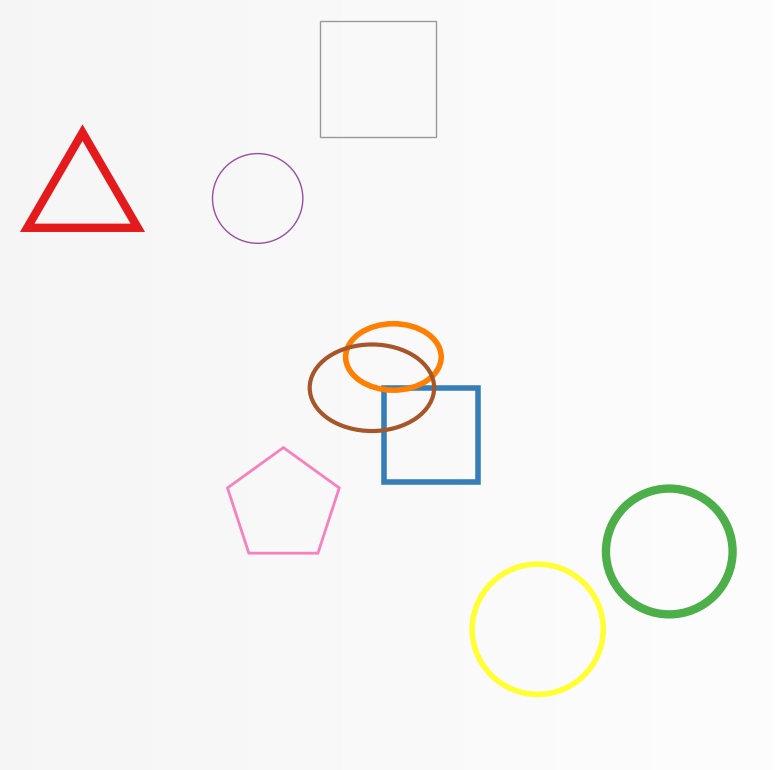[{"shape": "triangle", "thickness": 3, "radius": 0.41, "center": [0.106, 0.745]}, {"shape": "square", "thickness": 2, "radius": 0.3, "center": [0.556, 0.435]}, {"shape": "circle", "thickness": 3, "radius": 0.41, "center": [0.864, 0.284]}, {"shape": "circle", "thickness": 0.5, "radius": 0.29, "center": [0.332, 0.742]}, {"shape": "oval", "thickness": 2, "radius": 0.31, "center": [0.508, 0.536]}, {"shape": "circle", "thickness": 2, "radius": 0.42, "center": [0.694, 0.183]}, {"shape": "oval", "thickness": 1.5, "radius": 0.4, "center": [0.48, 0.496]}, {"shape": "pentagon", "thickness": 1, "radius": 0.38, "center": [0.366, 0.343]}, {"shape": "square", "thickness": 0.5, "radius": 0.38, "center": [0.488, 0.897]}]